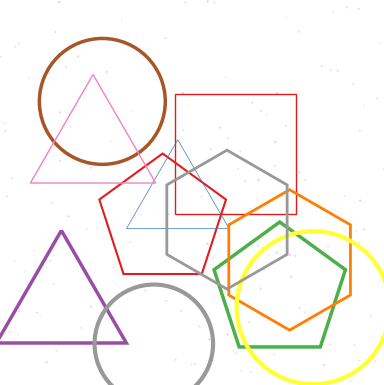[{"shape": "pentagon", "thickness": 1.5, "radius": 0.86, "center": [0.423, 0.428]}, {"shape": "square", "thickness": 1, "radius": 0.78, "center": [0.612, 0.6]}, {"shape": "triangle", "thickness": 0.5, "radius": 0.77, "center": [0.462, 0.483]}, {"shape": "pentagon", "thickness": 2.5, "radius": 0.9, "center": [0.727, 0.244]}, {"shape": "triangle", "thickness": 2.5, "radius": 0.97, "center": [0.159, 0.207]}, {"shape": "hexagon", "thickness": 2, "radius": 0.91, "center": [0.752, 0.325]}, {"shape": "circle", "thickness": 3, "radius": 0.99, "center": [0.813, 0.201]}, {"shape": "circle", "thickness": 2.5, "radius": 0.82, "center": [0.266, 0.737]}, {"shape": "triangle", "thickness": 1, "radius": 0.94, "center": [0.242, 0.619]}, {"shape": "hexagon", "thickness": 2, "radius": 0.9, "center": [0.59, 0.43]}, {"shape": "circle", "thickness": 3, "radius": 0.77, "center": [0.4, 0.107]}]